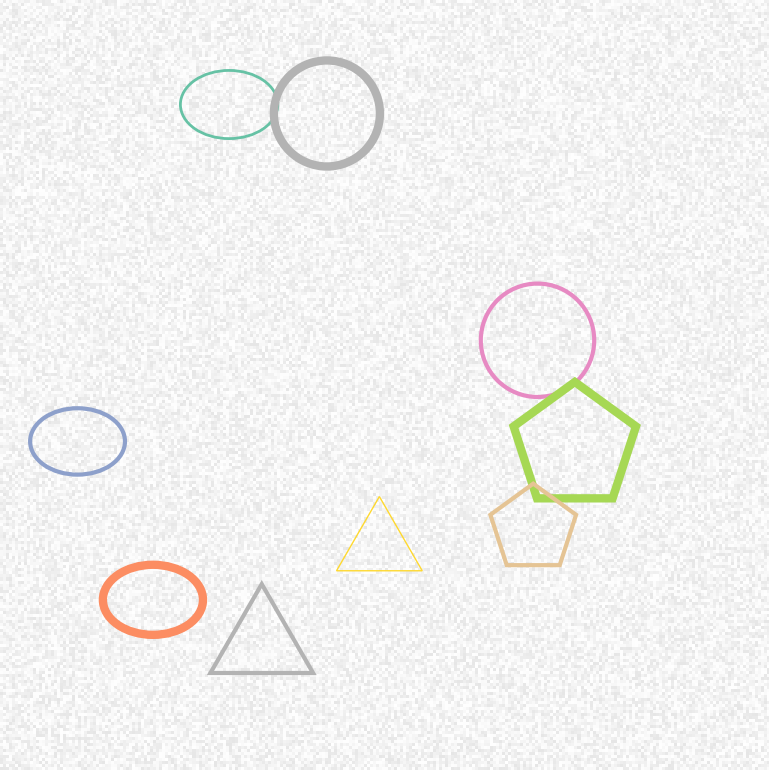[{"shape": "oval", "thickness": 1, "radius": 0.32, "center": [0.298, 0.864]}, {"shape": "oval", "thickness": 3, "radius": 0.33, "center": [0.199, 0.221]}, {"shape": "oval", "thickness": 1.5, "radius": 0.31, "center": [0.101, 0.427]}, {"shape": "circle", "thickness": 1.5, "radius": 0.37, "center": [0.698, 0.558]}, {"shape": "pentagon", "thickness": 3, "radius": 0.42, "center": [0.747, 0.42]}, {"shape": "triangle", "thickness": 0.5, "radius": 0.32, "center": [0.493, 0.291]}, {"shape": "pentagon", "thickness": 1.5, "radius": 0.29, "center": [0.693, 0.313]}, {"shape": "triangle", "thickness": 1.5, "radius": 0.38, "center": [0.34, 0.164]}, {"shape": "circle", "thickness": 3, "radius": 0.34, "center": [0.425, 0.853]}]